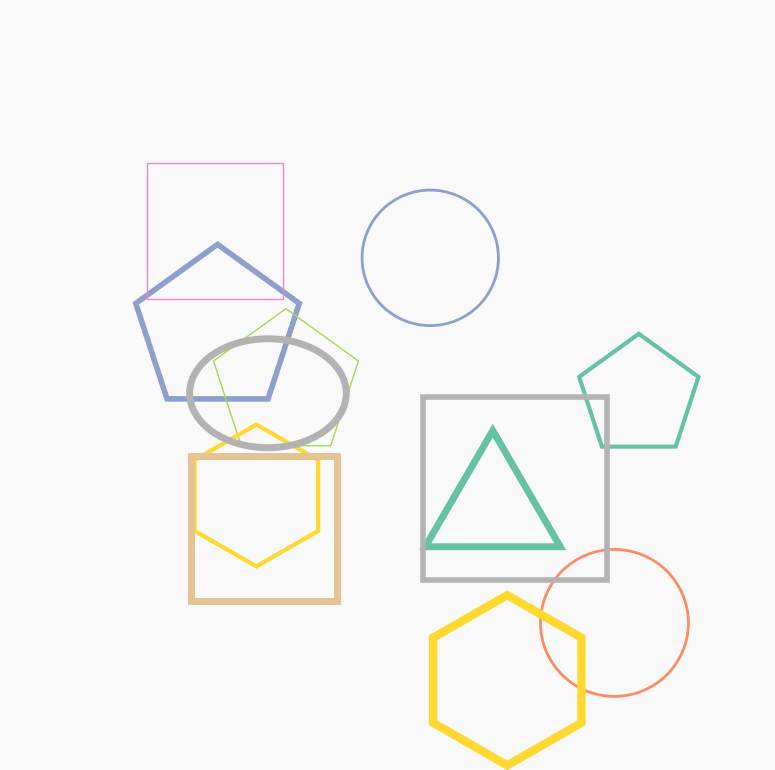[{"shape": "triangle", "thickness": 2.5, "radius": 0.5, "center": [0.636, 0.34]}, {"shape": "pentagon", "thickness": 1.5, "radius": 0.4, "center": [0.824, 0.485]}, {"shape": "circle", "thickness": 1, "radius": 0.48, "center": [0.793, 0.191]}, {"shape": "circle", "thickness": 1, "radius": 0.44, "center": [0.555, 0.665]}, {"shape": "pentagon", "thickness": 2, "radius": 0.55, "center": [0.281, 0.572]}, {"shape": "square", "thickness": 0.5, "radius": 0.44, "center": [0.278, 0.7]}, {"shape": "pentagon", "thickness": 0.5, "radius": 0.49, "center": [0.369, 0.501]}, {"shape": "hexagon", "thickness": 3, "radius": 0.55, "center": [0.655, 0.117]}, {"shape": "hexagon", "thickness": 1.5, "radius": 0.46, "center": [0.331, 0.357]}, {"shape": "square", "thickness": 2.5, "radius": 0.47, "center": [0.341, 0.314]}, {"shape": "square", "thickness": 2, "radius": 0.6, "center": [0.665, 0.366]}, {"shape": "oval", "thickness": 2.5, "radius": 0.51, "center": [0.346, 0.489]}]